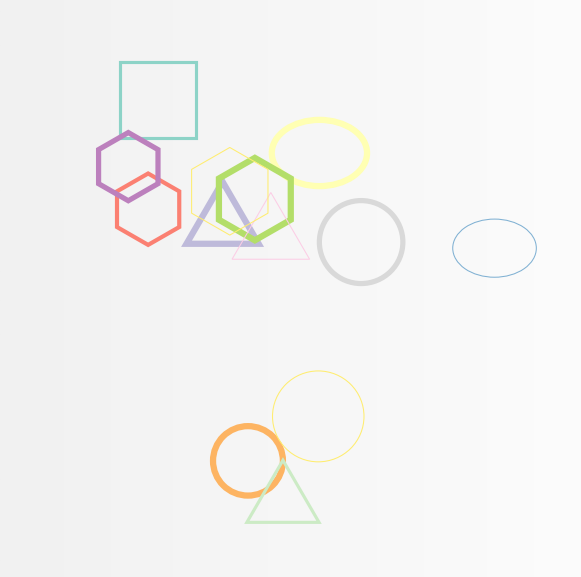[{"shape": "square", "thickness": 1.5, "radius": 0.33, "center": [0.272, 0.826]}, {"shape": "oval", "thickness": 3, "radius": 0.41, "center": [0.55, 0.734]}, {"shape": "triangle", "thickness": 3, "radius": 0.36, "center": [0.383, 0.613]}, {"shape": "hexagon", "thickness": 2, "radius": 0.31, "center": [0.255, 0.637]}, {"shape": "oval", "thickness": 0.5, "radius": 0.36, "center": [0.851, 0.569]}, {"shape": "circle", "thickness": 3, "radius": 0.3, "center": [0.427, 0.201]}, {"shape": "hexagon", "thickness": 3, "radius": 0.36, "center": [0.438, 0.654]}, {"shape": "triangle", "thickness": 0.5, "radius": 0.39, "center": [0.466, 0.589]}, {"shape": "circle", "thickness": 2.5, "radius": 0.36, "center": [0.621, 0.58]}, {"shape": "hexagon", "thickness": 2.5, "radius": 0.3, "center": [0.221, 0.711]}, {"shape": "triangle", "thickness": 1.5, "radius": 0.36, "center": [0.487, 0.13]}, {"shape": "circle", "thickness": 0.5, "radius": 0.39, "center": [0.548, 0.278]}, {"shape": "hexagon", "thickness": 0.5, "radius": 0.38, "center": [0.395, 0.668]}]